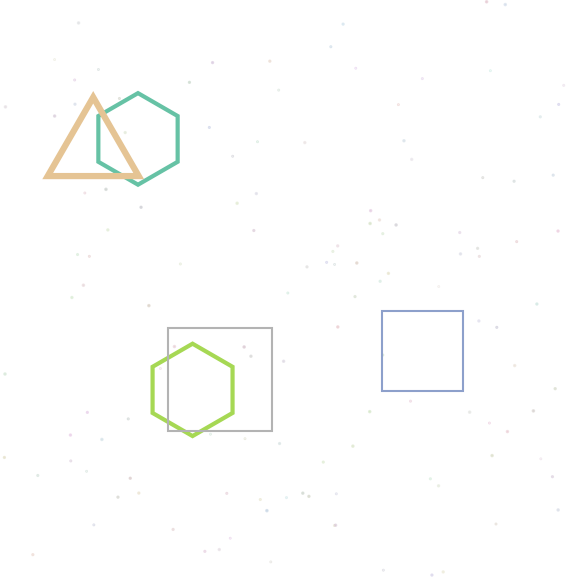[{"shape": "hexagon", "thickness": 2, "radius": 0.4, "center": [0.239, 0.759]}, {"shape": "square", "thickness": 1, "radius": 0.35, "center": [0.731, 0.391]}, {"shape": "hexagon", "thickness": 2, "radius": 0.4, "center": [0.333, 0.324]}, {"shape": "triangle", "thickness": 3, "radius": 0.45, "center": [0.161, 0.74]}, {"shape": "square", "thickness": 1, "radius": 0.45, "center": [0.381, 0.342]}]